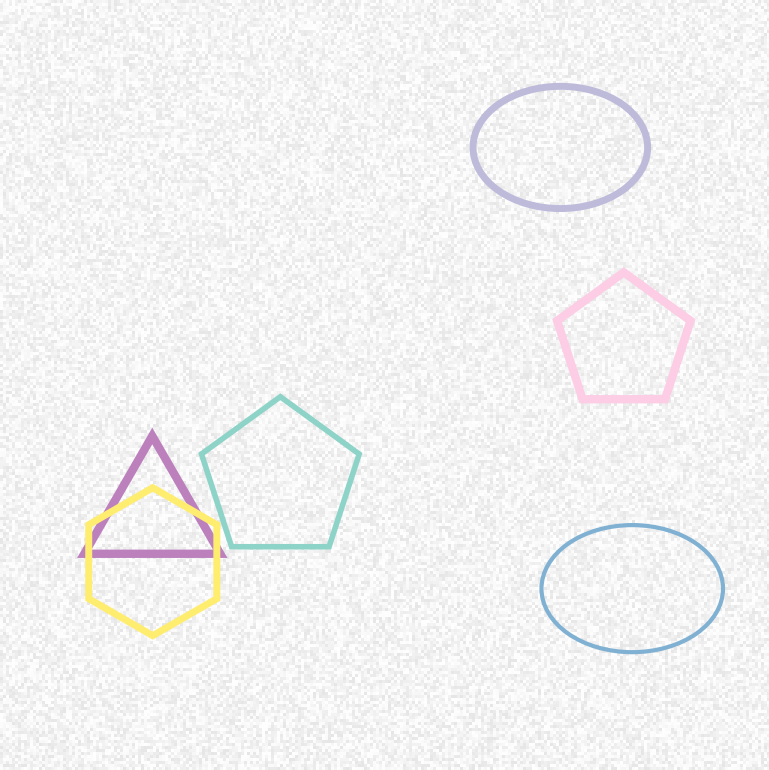[{"shape": "pentagon", "thickness": 2, "radius": 0.54, "center": [0.364, 0.377]}, {"shape": "oval", "thickness": 2.5, "radius": 0.57, "center": [0.728, 0.809]}, {"shape": "oval", "thickness": 1.5, "radius": 0.59, "center": [0.821, 0.236]}, {"shape": "pentagon", "thickness": 3, "radius": 0.46, "center": [0.81, 0.555]}, {"shape": "triangle", "thickness": 3, "radius": 0.51, "center": [0.198, 0.332]}, {"shape": "hexagon", "thickness": 2.5, "radius": 0.48, "center": [0.198, 0.271]}]